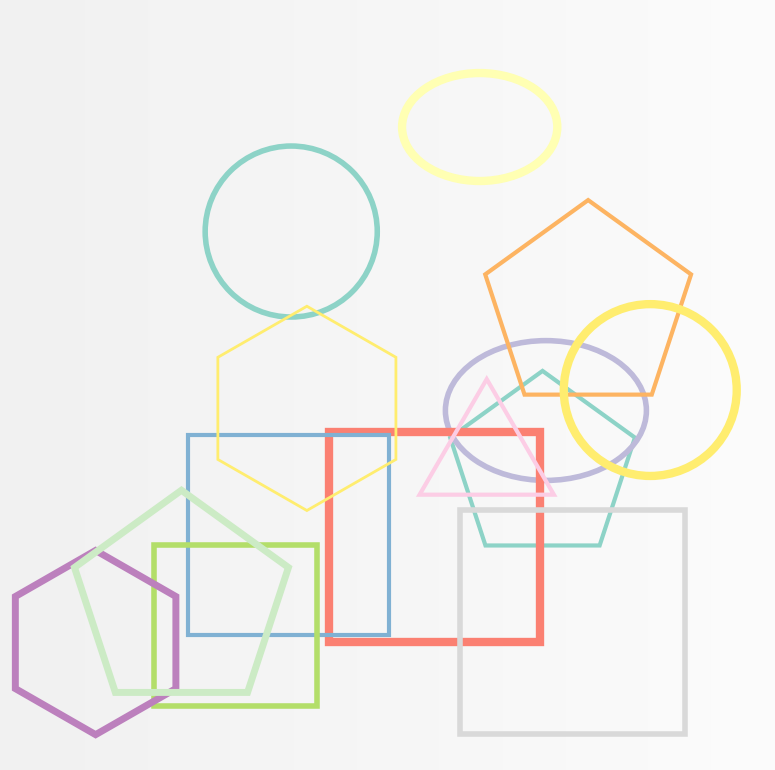[{"shape": "pentagon", "thickness": 1.5, "radius": 0.63, "center": [0.7, 0.393]}, {"shape": "circle", "thickness": 2, "radius": 0.56, "center": [0.376, 0.699]}, {"shape": "oval", "thickness": 3, "radius": 0.5, "center": [0.619, 0.835]}, {"shape": "oval", "thickness": 2, "radius": 0.65, "center": [0.704, 0.467]}, {"shape": "square", "thickness": 3, "radius": 0.68, "center": [0.561, 0.303]}, {"shape": "square", "thickness": 1.5, "radius": 0.65, "center": [0.372, 0.306]}, {"shape": "pentagon", "thickness": 1.5, "radius": 0.7, "center": [0.759, 0.6]}, {"shape": "square", "thickness": 2, "radius": 0.52, "center": [0.304, 0.188]}, {"shape": "triangle", "thickness": 1.5, "radius": 0.5, "center": [0.628, 0.408]}, {"shape": "square", "thickness": 2, "radius": 0.73, "center": [0.739, 0.192]}, {"shape": "hexagon", "thickness": 2.5, "radius": 0.6, "center": [0.123, 0.166]}, {"shape": "pentagon", "thickness": 2.5, "radius": 0.73, "center": [0.234, 0.218]}, {"shape": "hexagon", "thickness": 1, "radius": 0.66, "center": [0.396, 0.47]}, {"shape": "circle", "thickness": 3, "radius": 0.56, "center": [0.839, 0.493]}]